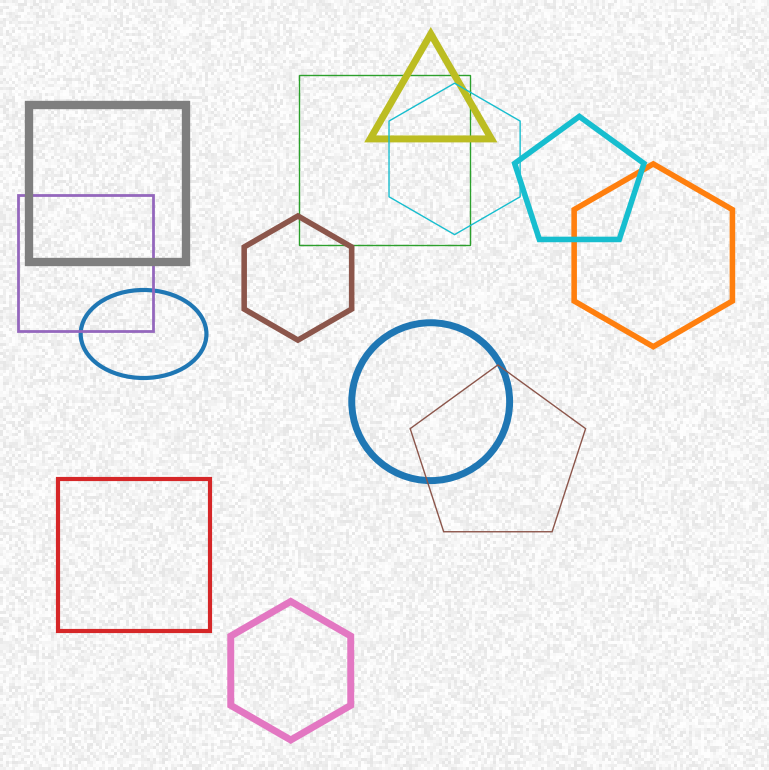[{"shape": "circle", "thickness": 2.5, "radius": 0.51, "center": [0.559, 0.478]}, {"shape": "oval", "thickness": 1.5, "radius": 0.41, "center": [0.186, 0.566]}, {"shape": "hexagon", "thickness": 2, "radius": 0.59, "center": [0.848, 0.668]}, {"shape": "square", "thickness": 0.5, "radius": 0.55, "center": [0.499, 0.792]}, {"shape": "square", "thickness": 1.5, "radius": 0.49, "center": [0.174, 0.28]}, {"shape": "square", "thickness": 1, "radius": 0.44, "center": [0.111, 0.658]}, {"shape": "pentagon", "thickness": 0.5, "radius": 0.6, "center": [0.647, 0.406]}, {"shape": "hexagon", "thickness": 2, "radius": 0.4, "center": [0.387, 0.639]}, {"shape": "hexagon", "thickness": 2.5, "radius": 0.45, "center": [0.378, 0.129]}, {"shape": "square", "thickness": 3, "radius": 0.51, "center": [0.14, 0.762]}, {"shape": "triangle", "thickness": 2.5, "radius": 0.45, "center": [0.559, 0.865]}, {"shape": "pentagon", "thickness": 2, "radius": 0.44, "center": [0.752, 0.76]}, {"shape": "hexagon", "thickness": 0.5, "radius": 0.49, "center": [0.59, 0.794]}]